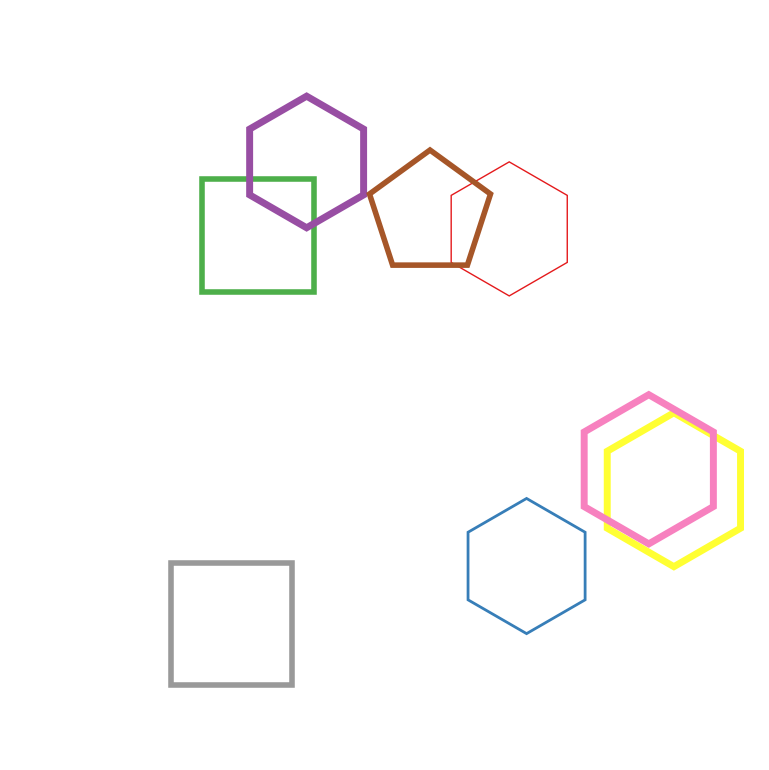[{"shape": "hexagon", "thickness": 0.5, "radius": 0.44, "center": [0.661, 0.703]}, {"shape": "hexagon", "thickness": 1, "radius": 0.44, "center": [0.684, 0.265]}, {"shape": "square", "thickness": 2, "radius": 0.36, "center": [0.335, 0.694]}, {"shape": "hexagon", "thickness": 2.5, "radius": 0.43, "center": [0.398, 0.79]}, {"shape": "hexagon", "thickness": 2.5, "radius": 0.5, "center": [0.875, 0.364]}, {"shape": "pentagon", "thickness": 2, "radius": 0.41, "center": [0.558, 0.723]}, {"shape": "hexagon", "thickness": 2.5, "radius": 0.48, "center": [0.843, 0.391]}, {"shape": "square", "thickness": 2, "radius": 0.39, "center": [0.3, 0.19]}]